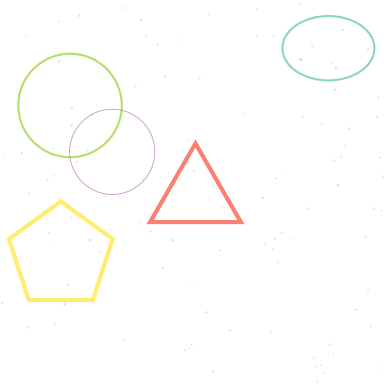[{"shape": "oval", "thickness": 1.5, "radius": 0.6, "center": [0.853, 0.875]}, {"shape": "triangle", "thickness": 3, "radius": 0.68, "center": [0.508, 0.491]}, {"shape": "circle", "thickness": 1.5, "radius": 0.67, "center": [0.182, 0.726]}, {"shape": "circle", "thickness": 0.5, "radius": 0.55, "center": [0.292, 0.606]}, {"shape": "pentagon", "thickness": 3, "radius": 0.71, "center": [0.158, 0.335]}]